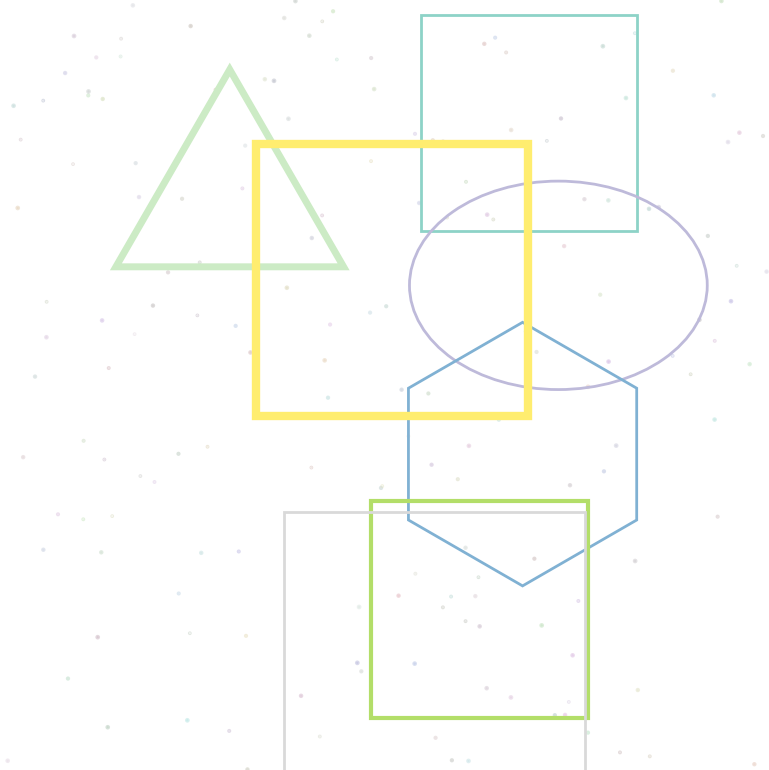[{"shape": "square", "thickness": 1, "radius": 0.7, "center": [0.687, 0.841]}, {"shape": "oval", "thickness": 1, "radius": 0.97, "center": [0.725, 0.629]}, {"shape": "hexagon", "thickness": 1, "radius": 0.86, "center": [0.679, 0.41]}, {"shape": "square", "thickness": 1.5, "radius": 0.7, "center": [0.623, 0.209]}, {"shape": "square", "thickness": 1, "radius": 0.98, "center": [0.564, 0.14]}, {"shape": "triangle", "thickness": 2.5, "radius": 0.85, "center": [0.298, 0.739]}, {"shape": "square", "thickness": 3, "radius": 0.88, "center": [0.509, 0.637]}]